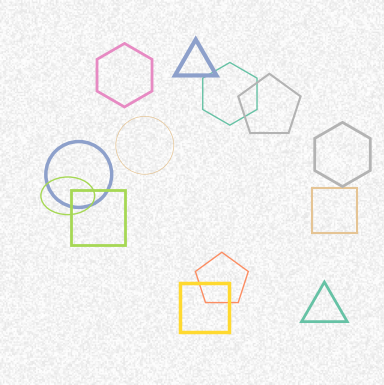[{"shape": "triangle", "thickness": 2, "radius": 0.34, "center": [0.843, 0.199]}, {"shape": "hexagon", "thickness": 1, "radius": 0.41, "center": [0.597, 0.756]}, {"shape": "pentagon", "thickness": 1, "radius": 0.36, "center": [0.576, 0.273]}, {"shape": "triangle", "thickness": 3, "radius": 0.31, "center": [0.508, 0.835]}, {"shape": "circle", "thickness": 2.5, "radius": 0.43, "center": [0.205, 0.547]}, {"shape": "hexagon", "thickness": 2, "radius": 0.41, "center": [0.323, 0.805]}, {"shape": "oval", "thickness": 1, "radius": 0.35, "center": [0.176, 0.491]}, {"shape": "square", "thickness": 2, "radius": 0.35, "center": [0.254, 0.435]}, {"shape": "square", "thickness": 2.5, "radius": 0.32, "center": [0.53, 0.202]}, {"shape": "circle", "thickness": 0.5, "radius": 0.38, "center": [0.376, 0.623]}, {"shape": "square", "thickness": 1.5, "radius": 0.29, "center": [0.868, 0.453]}, {"shape": "hexagon", "thickness": 2, "radius": 0.42, "center": [0.89, 0.599]}, {"shape": "pentagon", "thickness": 1.5, "radius": 0.43, "center": [0.7, 0.723]}]